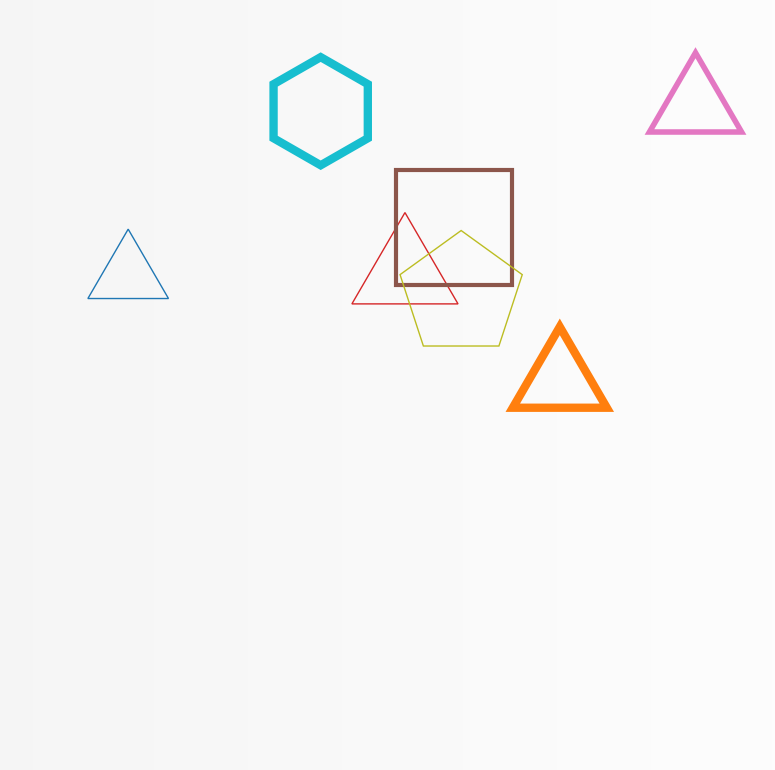[{"shape": "triangle", "thickness": 0.5, "radius": 0.3, "center": [0.165, 0.642]}, {"shape": "triangle", "thickness": 3, "radius": 0.35, "center": [0.722, 0.505]}, {"shape": "triangle", "thickness": 0.5, "radius": 0.4, "center": [0.523, 0.645]}, {"shape": "square", "thickness": 1.5, "radius": 0.37, "center": [0.586, 0.705]}, {"shape": "triangle", "thickness": 2, "radius": 0.34, "center": [0.897, 0.863]}, {"shape": "pentagon", "thickness": 0.5, "radius": 0.41, "center": [0.595, 0.618]}, {"shape": "hexagon", "thickness": 3, "radius": 0.35, "center": [0.414, 0.856]}]